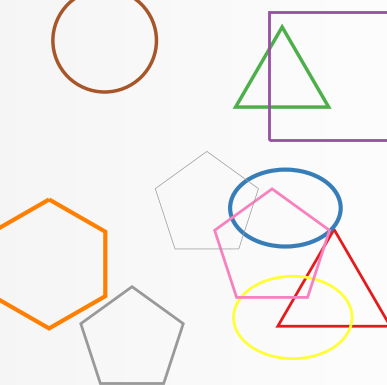[{"shape": "triangle", "thickness": 2, "radius": 0.84, "center": [0.862, 0.236]}, {"shape": "oval", "thickness": 3, "radius": 0.71, "center": [0.737, 0.46]}, {"shape": "triangle", "thickness": 2.5, "radius": 0.69, "center": [0.728, 0.791]}, {"shape": "square", "thickness": 2, "radius": 0.83, "center": [0.861, 0.802]}, {"shape": "hexagon", "thickness": 3, "radius": 0.84, "center": [0.127, 0.314]}, {"shape": "oval", "thickness": 2, "radius": 0.76, "center": [0.756, 0.175]}, {"shape": "circle", "thickness": 2.5, "radius": 0.67, "center": [0.27, 0.895]}, {"shape": "pentagon", "thickness": 2, "radius": 0.78, "center": [0.702, 0.354]}, {"shape": "pentagon", "thickness": 0.5, "radius": 0.7, "center": [0.534, 0.467]}, {"shape": "pentagon", "thickness": 2, "radius": 0.69, "center": [0.341, 0.116]}]